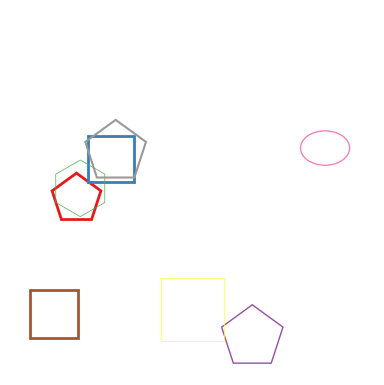[{"shape": "pentagon", "thickness": 2, "radius": 0.33, "center": [0.199, 0.484]}, {"shape": "square", "thickness": 2, "radius": 0.3, "center": [0.287, 0.588]}, {"shape": "hexagon", "thickness": 0.5, "radius": 0.37, "center": [0.209, 0.511]}, {"shape": "pentagon", "thickness": 1, "radius": 0.42, "center": [0.655, 0.125]}, {"shape": "square", "thickness": 0.5, "radius": 0.41, "center": [0.499, 0.197]}, {"shape": "square", "thickness": 2, "radius": 0.31, "center": [0.141, 0.184]}, {"shape": "oval", "thickness": 1, "radius": 0.32, "center": [0.844, 0.615]}, {"shape": "pentagon", "thickness": 1.5, "radius": 0.41, "center": [0.3, 0.606]}]